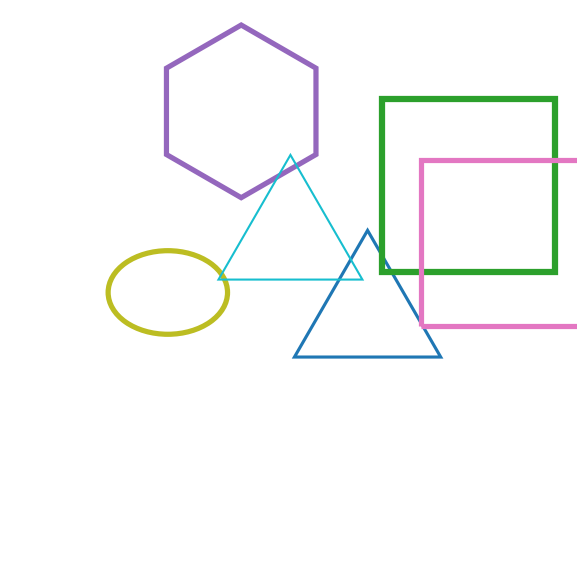[{"shape": "triangle", "thickness": 1.5, "radius": 0.73, "center": [0.636, 0.454]}, {"shape": "square", "thickness": 3, "radius": 0.75, "center": [0.811, 0.678]}, {"shape": "hexagon", "thickness": 2.5, "radius": 0.75, "center": [0.418, 0.806]}, {"shape": "square", "thickness": 2.5, "radius": 0.72, "center": [0.873, 0.578]}, {"shape": "oval", "thickness": 2.5, "radius": 0.52, "center": [0.291, 0.493]}, {"shape": "triangle", "thickness": 1, "radius": 0.72, "center": [0.503, 0.587]}]